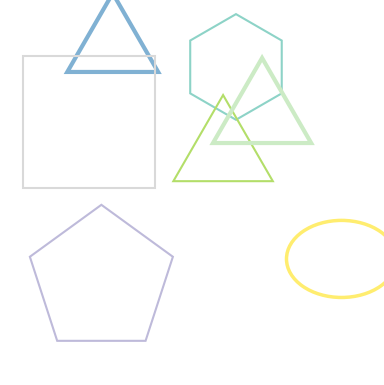[{"shape": "hexagon", "thickness": 1.5, "radius": 0.69, "center": [0.613, 0.826]}, {"shape": "pentagon", "thickness": 1.5, "radius": 0.98, "center": [0.263, 0.273]}, {"shape": "triangle", "thickness": 3, "radius": 0.68, "center": [0.293, 0.881]}, {"shape": "triangle", "thickness": 1.5, "radius": 0.75, "center": [0.579, 0.604]}, {"shape": "square", "thickness": 1.5, "radius": 0.86, "center": [0.232, 0.684]}, {"shape": "triangle", "thickness": 3, "radius": 0.74, "center": [0.681, 0.702]}, {"shape": "oval", "thickness": 2.5, "radius": 0.71, "center": [0.887, 0.327]}]